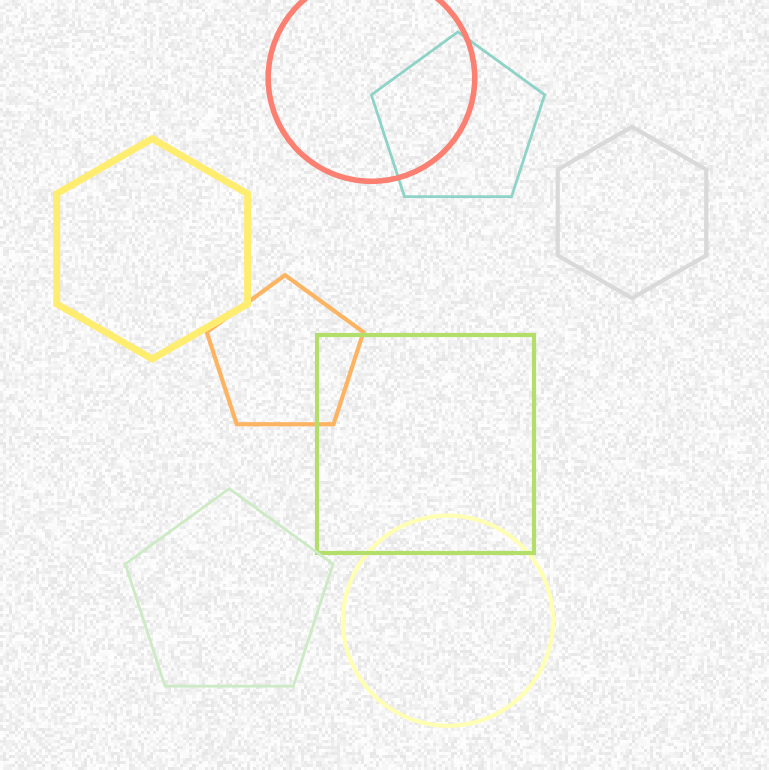[{"shape": "pentagon", "thickness": 1, "radius": 0.59, "center": [0.595, 0.84]}, {"shape": "circle", "thickness": 1.5, "radius": 0.68, "center": [0.582, 0.194]}, {"shape": "circle", "thickness": 2, "radius": 0.67, "center": [0.482, 0.899]}, {"shape": "pentagon", "thickness": 1.5, "radius": 0.54, "center": [0.37, 0.536]}, {"shape": "square", "thickness": 1.5, "radius": 0.7, "center": [0.553, 0.423]}, {"shape": "hexagon", "thickness": 1.5, "radius": 0.56, "center": [0.821, 0.724]}, {"shape": "pentagon", "thickness": 1, "radius": 0.71, "center": [0.298, 0.224]}, {"shape": "hexagon", "thickness": 2.5, "radius": 0.72, "center": [0.198, 0.677]}]